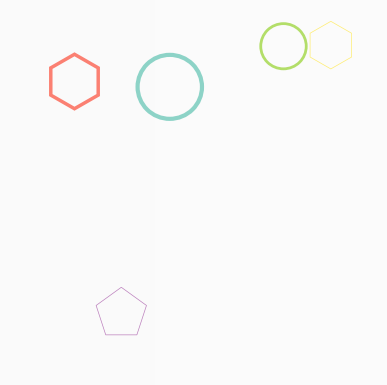[{"shape": "circle", "thickness": 3, "radius": 0.42, "center": [0.438, 0.774]}, {"shape": "hexagon", "thickness": 2.5, "radius": 0.35, "center": [0.192, 0.788]}, {"shape": "circle", "thickness": 2, "radius": 0.29, "center": [0.732, 0.88]}, {"shape": "pentagon", "thickness": 0.5, "radius": 0.34, "center": [0.313, 0.186]}, {"shape": "hexagon", "thickness": 0.5, "radius": 0.31, "center": [0.854, 0.883]}]